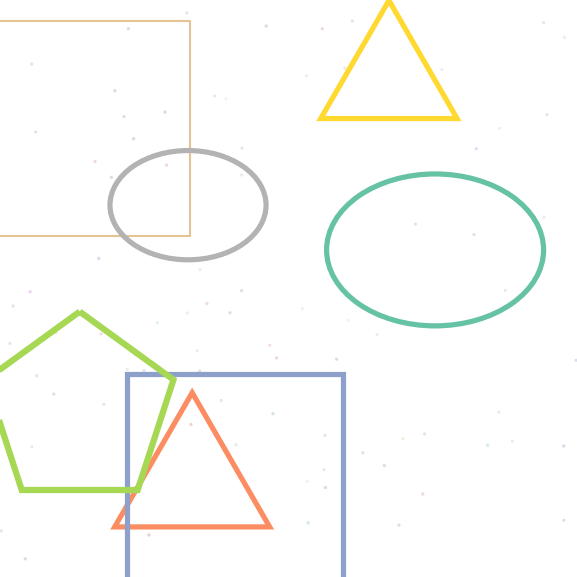[{"shape": "oval", "thickness": 2.5, "radius": 0.94, "center": [0.753, 0.566]}, {"shape": "triangle", "thickness": 2.5, "radius": 0.77, "center": [0.333, 0.164]}, {"shape": "square", "thickness": 2.5, "radius": 0.94, "center": [0.407, 0.164]}, {"shape": "pentagon", "thickness": 3, "radius": 0.85, "center": [0.138, 0.289]}, {"shape": "triangle", "thickness": 2.5, "radius": 0.68, "center": [0.673, 0.862]}, {"shape": "square", "thickness": 1, "radius": 0.93, "center": [0.143, 0.777]}, {"shape": "oval", "thickness": 2.5, "radius": 0.68, "center": [0.326, 0.644]}]